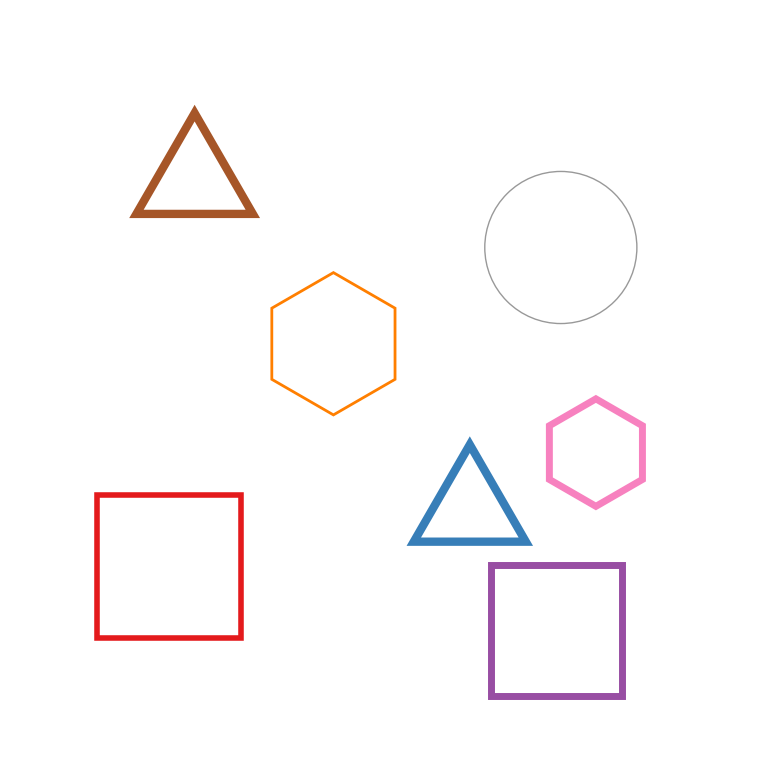[{"shape": "square", "thickness": 2, "radius": 0.47, "center": [0.22, 0.264]}, {"shape": "triangle", "thickness": 3, "radius": 0.42, "center": [0.61, 0.339]}, {"shape": "square", "thickness": 2.5, "radius": 0.43, "center": [0.722, 0.181]}, {"shape": "hexagon", "thickness": 1, "radius": 0.46, "center": [0.433, 0.554]}, {"shape": "triangle", "thickness": 3, "radius": 0.44, "center": [0.253, 0.766]}, {"shape": "hexagon", "thickness": 2.5, "radius": 0.35, "center": [0.774, 0.412]}, {"shape": "circle", "thickness": 0.5, "radius": 0.49, "center": [0.728, 0.679]}]